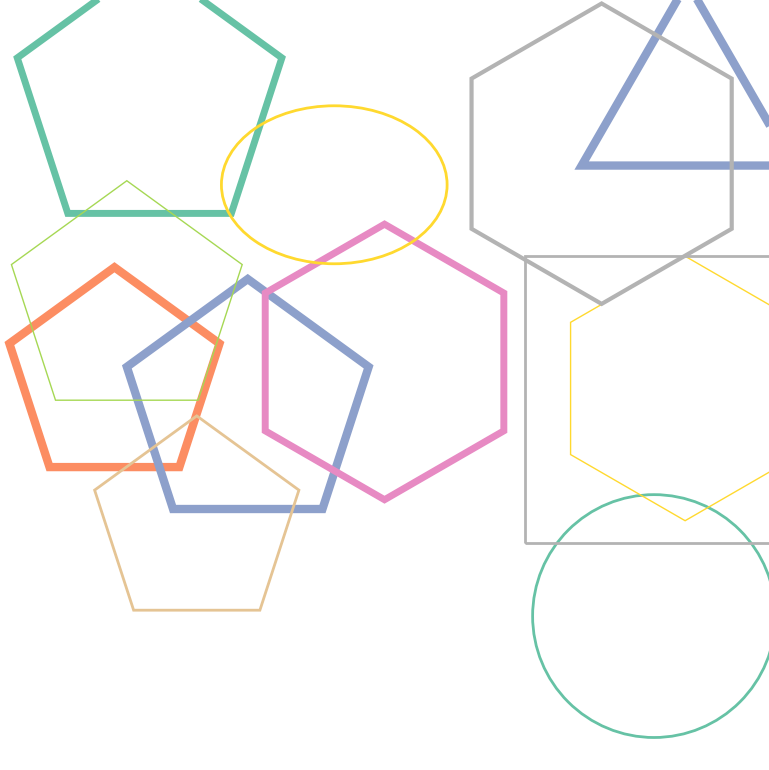[{"shape": "pentagon", "thickness": 2.5, "radius": 0.9, "center": [0.194, 0.869]}, {"shape": "circle", "thickness": 1, "radius": 0.79, "center": [0.849, 0.2]}, {"shape": "pentagon", "thickness": 3, "radius": 0.72, "center": [0.149, 0.509]}, {"shape": "triangle", "thickness": 3, "radius": 0.79, "center": [0.893, 0.864]}, {"shape": "pentagon", "thickness": 3, "radius": 0.83, "center": [0.322, 0.473]}, {"shape": "hexagon", "thickness": 2.5, "radius": 0.89, "center": [0.499, 0.53]}, {"shape": "pentagon", "thickness": 0.5, "radius": 0.79, "center": [0.165, 0.608]}, {"shape": "hexagon", "thickness": 0.5, "radius": 0.86, "center": [0.89, 0.496]}, {"shape": "oval", "thickness": 1, "radius": 0.73, "center": [0.434, 0.76]}, {"shape": "pentagon", "thickness": 1, "radius": 0.7, "center": [0.256, 0.32]}, {"shape": "hexagon", "thickness": 1.5, "radius": 0.98, "center": [0.781, 0.8]}, {"shape": "square", "thickness": 1, "radius": 0.93, "center": [0.868, 0.482]}]